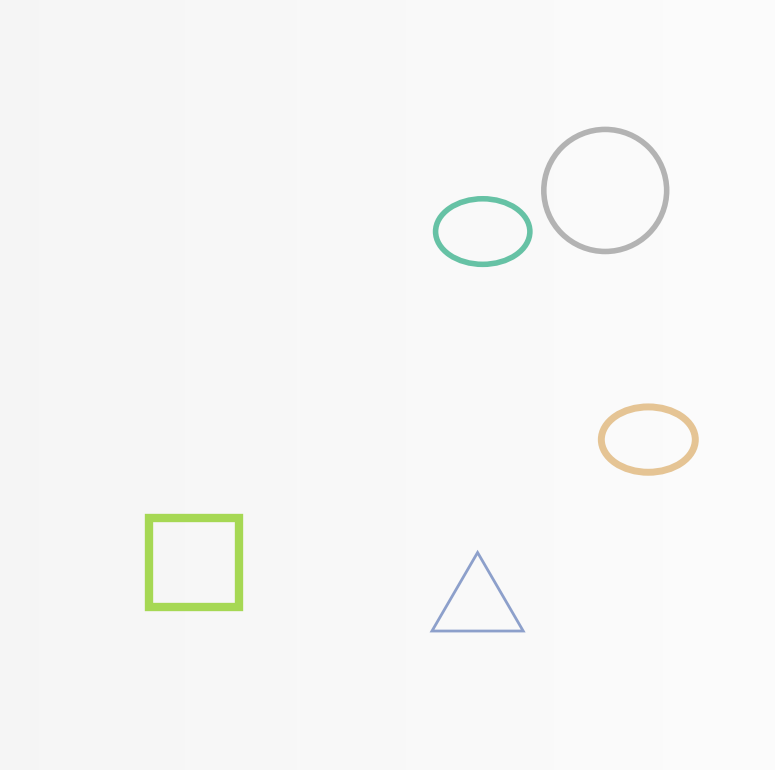[{"shape": "oval", "thickness": 2, "radius": 0.3, "center": [0.623, 0.699]}, {"shape": "triangle", "thickness": 1, "radius": 0.34, "center": [0.616, 0.214]}, {"shape": "square", "thickness": 3, "radius": 0.29, "center": [0.25, 0.27]}, {"shape": "oval", "thickness": 2.5, "radius": 0.3, "center": [0.837, 0.429]}, {"shape": "circle", "thickness": 2, "radius": 0.4, "center": [0.781, 0.753]}]